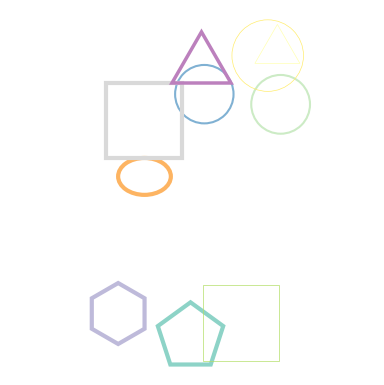[{"shape": "pentagon", "thickness": 3, "radius": 0.45, "center": [0.495, 0.125]}, {"shape": "triangle", "thickness": 0.5, "radius": 0.34, "center": [0.72, 0.869]}, {"shape": "hexagon", "thickness": 3, "radius": 0.4, "center": [0.307, 0.186]}, {"shape": "circle", "thickness": 1.5, "radius": 0.38, "center": [0.531, 0.755]}, {"shape": "oval", "thickness": 3, "radius": 0.34, "center": [0.375, 0.542]}, {"shape": "square", "thickness": 0.5, "radius": 0.49, "center": [0.626, 0.162]}, {"shape": "square", "thickness": 3, "radius": 0.49, "center": [0.374, 0.687]}, {"shape": "triangle", "thickness": 2.5, "radius": 0.44, "center": [0.523, 0.829]}, {"shape": "circle", "thickness": 1.5, "radius": 0.38, "center": [0.729, 0.729]}, {"shape": "circle", "thickness": 0.5, "radius": 0.46, "center": [0.695, 0.856]}]